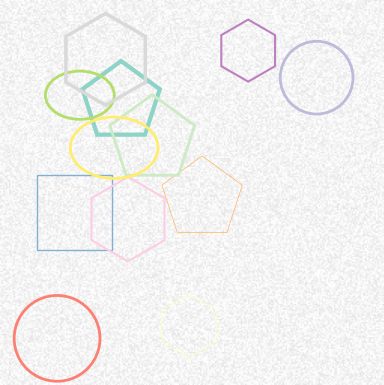[{"shape": "pentagon", "thickness": 3, "radius": 0.53, "center": [0.315, 0.736]}, {"shape": "hexagon", "thickness": 0.5, "radius": 0.41, "center": [0.491, 0.153]}, {"shape": "circle", "thickness": 2, "radius": 0.47, "center": [0.822, 0.798]}, {"shape": "circle", "thickness": 2, "radius": 0.56, "center": [0.148, 0.121]}, {"shape": "square", "thickness": 1, "radius": 0.49, "center": [0.194, 0.448]}, {"shape": "pentagon", "thickness": 0.5, "radius": 0.55, "center": [0.525, 0.485]}, {"shape": "oval", "thickness": 2, "radius": 0.45, "center": [0.207, 0.753]}, {"shape": "hexagon", "thickness": 1.5, "radius": 0.55, "center": [0.332, 0.431]}, {"shape": "hexagon", "thickness": 2.5, "radius": 0.6, "center": [0.274, 0.846]}, {"shape": "hexagon", "thickness": 1.5, "radius": 0.4, "center": [0.645, 0.868]}, {"shape": "pentagon", "thickness": 2, "radius": 0.58, "center": [0.395, 0.638]}, {"shape": "oval", "thickness": 2, "radius": 0.57, "center": [0.297, 0.616]}]